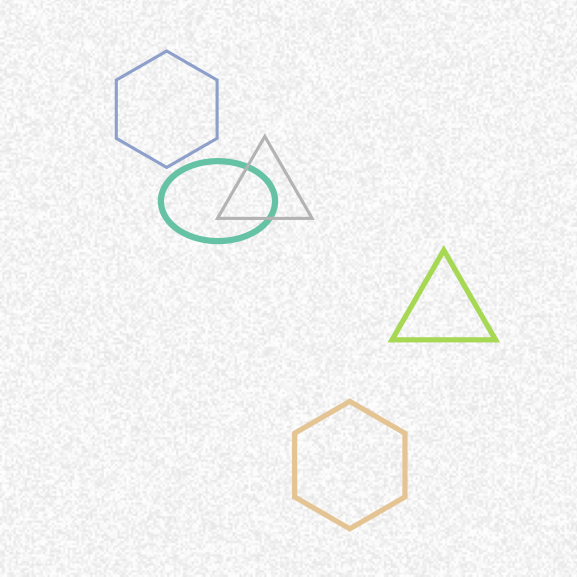[{"shape": "oval", "thickness": 3, "radius": 0.49, "center": [0.377, 0.651]}, {"shape": "hexagon", "thickness": 1.5, "radius": 0.5, "center": [0.289, 0.81]}, {"shape": "triangle", "thickness": 2.5, "radius": 0.52, "center": [0.768, 0.462]}, {"shape": "hexagon", "thickness": 2.5, "radius": 0.55, "center": [0.606, 0.194]}, {"shape": "triangle", "thickness": 1.5, "radius": 0.47, "center": [0.459, 0.668]}]